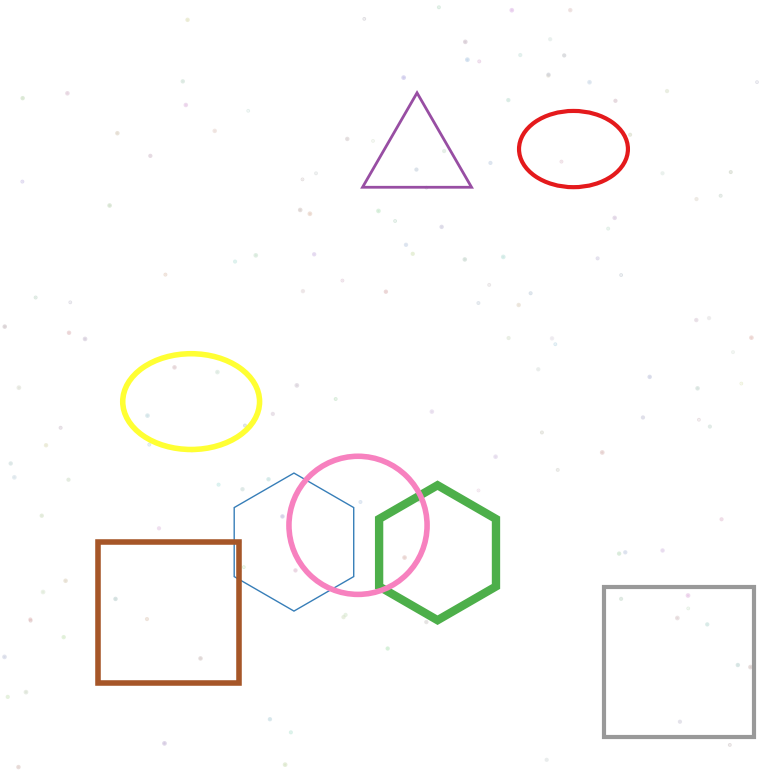[{"shape": "oval", "thickness": 1.5, "radius": 0.35, "center": [0.745, 0.806]}, {"shape": "hexagon", "thickness": 0.5, "radius": 0.45, "center": [0.382, 0.296]}, {"shape": "hexagon", "thickness": 3, "radius": 0.44, "center": [0.568, 0.282]}, {"shape": "triangle", "thickness": 1, "radius": 0.41, "center": [0.542, 0.798]}, {"shape": "oval", "thickness": 2, "radius": 0.44, "center": [0.248, 0.478]}, {"shape": "square", "thickness": 2, "radius": 0.46, "center": [0.219, 0.205]}, {"shape": "circle", "thickness": 2, "radius": 0.45, "center": [0.465, 0.318]}, {"shape": "square", "thickness": 1.5, "radius": 0.49, "center": [0.882, 0.141]}]